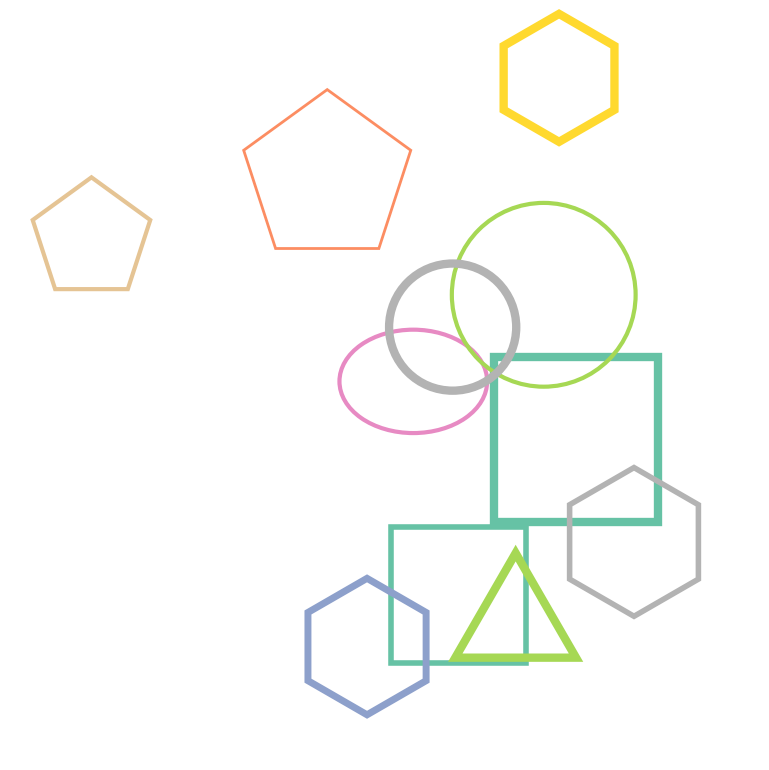[{"shape": "square", "thickness": 2, "radius": 0.44, "center": [0.596, 0.227]}, {"shape": "square", "thickness": 3, "radius": 0.53, "center": [0.748, 0.43]}, {"shape": "pentagon", "thickness": 1, "radius": 0.57, "center": [0.425, 0.77]}, {"shape": "hexagon", "thickness": 2.5, "radius": 0.44, "center": [0.477, 0.16]}, {"shape": "oval", "thickness": 1.5, "radius": 0.48, "center": [0.537, 0.505]}, {"shape": "circle", "thickness": 1.5, "radius": 0.6, "center": [0.706, 0.617]}, {"shape": "triangle", "thickness": 3, "radius": 0.45, "center": [0.67, 0.191]}, {"shape": "hexagon", "thickness": 3, "radius": 0.42, "center": [0.726, 0.899]}, {"shape": "pentagon", "thickness": 1.5, "radius": 0.4, "center": [0.119, 0.689]}, {"shape": "hexagon", "thickness": 2, "radius": 0.48, "center": [0.823, 0.296]}, {"shape": "circle", "thickness": 3, "radius": 0.41, "center": [0.588, 0.575]}]